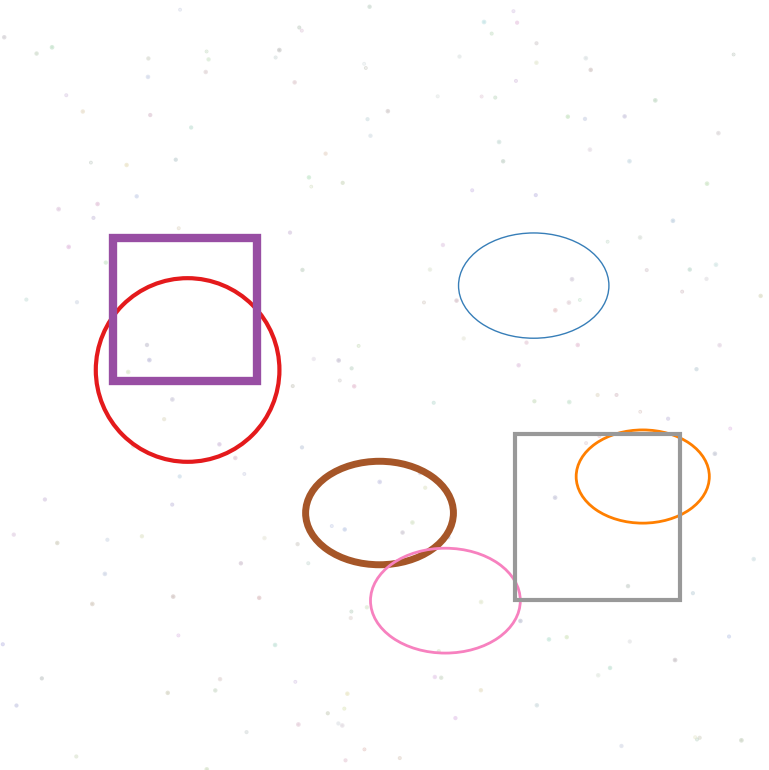[{"shape": "circle", "thickness": 1.5, "radius": 0.6, "center": [0.244, 0.519]}, {"shape": "oval", "thickness": 0.5, "radius": 0.49, "center": [0.693, 0.629]}, {"shape": "square", "thickness": 3, "radius": 0.47, "center": [0.24, 0.598]}, {"shape": "oval", "thickness": 1, "radius": 0.43, "center": [0.835, 0.381]}, {"shape": "oval", "thickness": 2.5, "radius": 0.48, "center": [0.493, 0.334]}, {"shape": "oval", "thickness": 1, "radius": 0.49, "center": [0.578, 0.22]}, {"shape": "square", "thickness": 1.5, "radius": 0.54, "center": [0.776, 0.328]}]